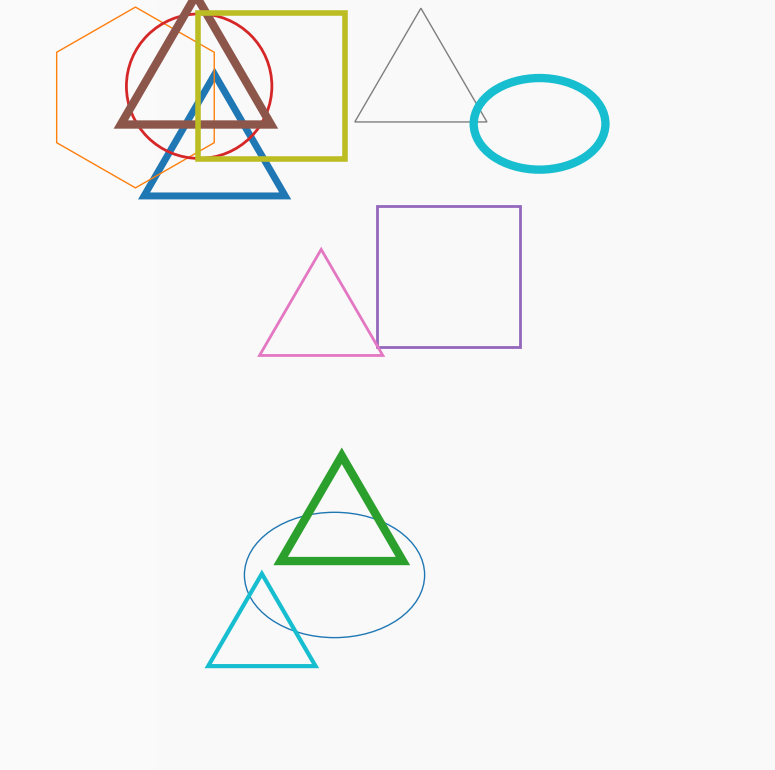[{"shape": "triangle", "thickness": 2.5, "radius": 0.53, "center": [0.277, 0.798]}, {"shape": "oval", "thickness": 0.5, "radius": 0.58, "center": [0.432, 0.253]}, {"shape": "hexagon", "thickness": 0.5, "radius": 0.59, "center": [0.175, 0.873]}, {"shape": "triangle", "thickness": 3, "radius": 0.46, "center": [0.441, 0.317]}, {"shape": "circle", "thickness": 1, "radius": 0.47, "center": [0.257, 0.888]}, {"shape": "square", "thickness": 1, "radius": 0.46, "center": [0.578, 0.641]}, {"shape": "triangle", "thickness": 3, "radius": 0.56, "center": [0.253, 0.894]}, {"shape": "triangle", "thickness": 1, "radius": 0.46, "center": [0.414, 0.584]}, {"shape": "triangle", "thickness": 0.5, "radius": 0.49, "center": [0.543, 0.891]}, {"shape": "square", "thickness": 2, "radius": 0.47, "center": [0.35, 0.889]}, {"shape": "triangle", "thickness": 1.5, "radius": 0.4, "center": [0.338, 0.175]}, {"shape": "oval", "thickness": 3, "radius": 0.42, "center": [0.696, 0.839]}]